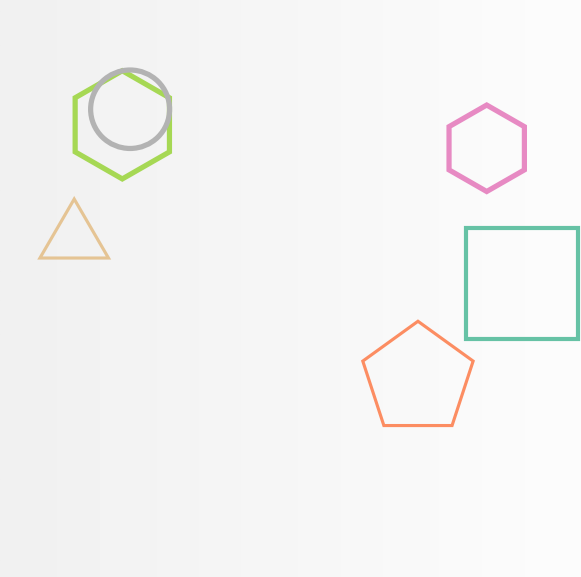[{"shape": "square", "thickness": 2, "radius": 0.48, "center": [0.898, 0.508]}, {"shape": "pentagon", "thickness": 1.5, "radius": 0.5, "center": [0.719, 0.343]}, {"shape": "hexagon", "thickness": 2.5, "radius": 0.37, "center": [0.837, 0.742]}, {"shape": "hexagon", "thickness": 2.5, "radius": 0.47, "center": [0.21, 0.783]}, {"shape": "triangle", "thickness": 1.5, "radius": 0.34, "center": [0.128, 0.586]}, {"shape": "circle", "thickness": 2.5, "radius": 0.34, "center": [0.224, 0.81]}]